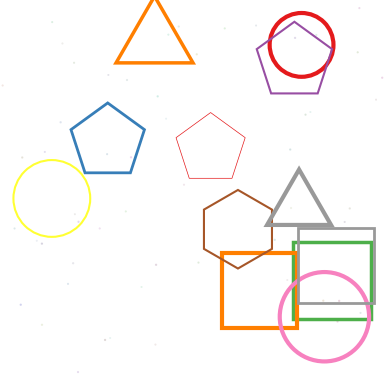[{"shape": "pentagon", "thickness": 0.5, "radius": 0.47, "center": [0.547, 0.613]}, {"shape": "circle", "thickness": 3, "radius": 0.41, "center": [0.783, 0.883]}, {"shape": "pentagon", "thickness": 2, "radius": 0.5, "center": [0.28, 0.632]}, {"shape": "square", "thickness": 2.5, "radius": 0.5, "center": [0.863, 0.272]}, {"shape": "pentagon", "thickness": 1.5, "radius": 0.51, "center": [0.765, 0.841]}, {"shape": "triangle", "thickness": 2.5, "radius": 0.58, "center": [0.401, 0.894]}, {"shape": "square", "thickness": 3, "radius": 0.49, "center": [0.675, 0.246]}, {"shape": "circle", "thickness": 1.5, "radius": 0.5, "center": [0.135, 0.485]}, {"shape": "hexagon", "thickness": 1.5, "radius": 0.51, "center": [0.618, 0.405]}, {"shape": "circle", "thickness": 3, "radius": 0.58, "center": [0.843, 0.177]}, {"shape": "triangle", "thickness": 3, "radius": 0.48, "center": [0.777, 0.464]}, {"shape": "square", "thickness": 2, "radius": 0.49, "center": [0.872, 0.31]}]